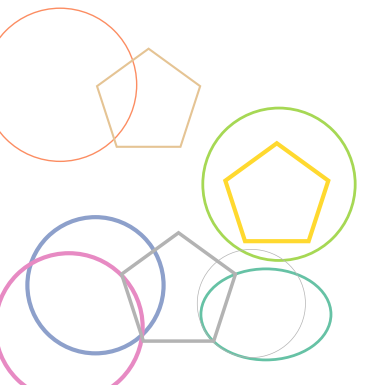[{"shape": "oval", "thickness": 2, "radius": 0.84, "center": [0.691, 0.183]}, {"shape": "circle", "thickness": 1, "radius": 0.99, "center": [0.156, 0.78]}, {"shape": "circle", "thickness": 3, "radius": 0.88, "center": [0.248, 0.259]}, {"shape": "circle", "thickness": 3, "radius": 0.96, "center": [0.179, 0.151]}, {"shape": "circle", "thickness": 2, "radius": 0.99, "center": [0.725, 0.521]}, {"shape": "pentagon", "thickness": 3, "radius": 0.7, "center": [0.719, 0.487]}, {"shape": "pentagon", "thickness": 1.5, "radius": 0.7, "center": [0.386, 0.733]}, {"shape": "pentagon", "thickness": 2.5, "radius": 0.78, "center": [0.464, 0.24]}, {"shape": "circle", "thickness": 0.5, "radius": 0.7, "center": [0.653, 0.212]}]